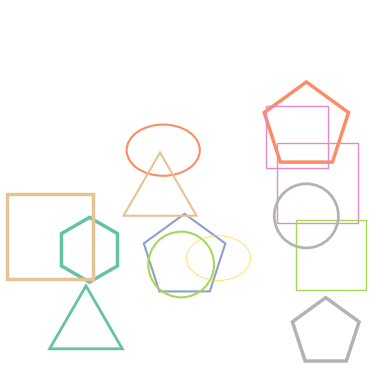[{"shape": "triangle", "thickness": 2, "radius": 0.54, "center": [0.223, 0.149]}, {"shape": "hexagon", "thickness": 2.5, "radius": 0.42, "center": [0.232, 0.351]}, {"shape": "oval", "thickness": 1.5, "radius": 0.48, "center": [0.424, 0.61]}, {"shape": "pentagon", "thickness": 2.5, "radius": 0.58, "center": [0.796, 0.672]}, {"shape": "pentagon", "thickness": 1.5, "radius": 0.56, "center": [0.479, 0.333]}, {"shape": "square", "thickness": 1, "radius": 0.52, "center": [0.825, 0.526]}, {"shape": "square", "thickness": 1, "radius": 0.4, "center": [0.771, 0.645]}, {"shape": "circle", "thickness": 1.5, "radius": 0.43, "center": [0.47, 0.313]}, {"shape": "square", "thickness": 1, "radius": 0.45, "center": [0.86, 0.338]}, {"shape": "oval", "thickness": 0.5, "radius": 0.42, "center": [0.568, 0.33]}, {"shape": "square", "thickness": 2.5, "radius": 0.55, "center": [0.13, 0.386]}, {"shape": "triangle", "thickness": 1.5, "radius": 0.55, "center": [0.416, 0.494]}, {"shape": "circle", "thickness": 2, "radius": 0.42, "center": [0.796, 0.439]}, {"shape": "pentagon", "thickness": 2.5, "radius": 0.46, "center": [0.846, 0.136]}]